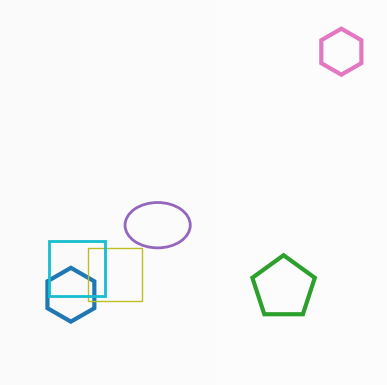[{"shape": "hexagon", "thickness": 3, "radius": 0.35, "center": [0.183, 0.234]}, {"shape": "pentagon", "thickness": 3, "radius": 0.42, "center": [0.732, 0.252]}, {"shape": "oval", "thickness": 2, "radius": 0.42, "center": [0.407, 0.415]}, {"shape": "hexagon", "thickness": 3, "radius": 0.3, "center": [0.881, 0.866]}, {"shape": "square", "thickness": 1, "radius": 0.35, "center": [0.298, 0.287]}, {"shape": "square", "thickness": 2, "radius": 0.36, "center": [0.198, 0.303]}]